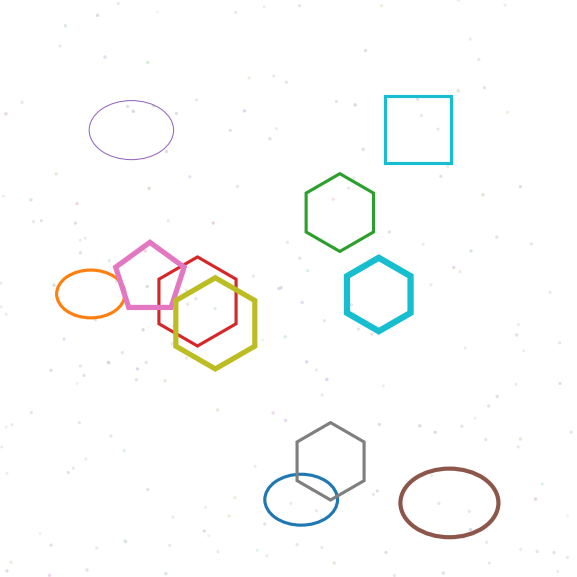[{"shape": "oval", "thickness": 1.5, "radius": 0.31, "center": [0.521, 0.134]}, {"shape": "oval", "thickness": 1.5, "radius": 0.3, "center": [0.157, 0.49]}, {"shape": "hexagon", "thickness": 1.5, "radius": 0.34, "center": [0.588, 0.631]}, {"shape": "hexagon", "thickness": 1.5, "radius": 0.39, "center": [0.342, 0.477]}, {"shape": "oval", "thickness": 0.5, "radius": 0.37, "center": [0.228, 0.774]}, {"shape": "oval", "thickness": 2, "radius": 0.42, "center": [0.778, 0.128]}, {"shape": "pentagon", "thickness": 2.5, "radius": 0.31, "center": [0.26, 0.517]}, {"shape": "hexagon", "thickness": 1.5, "radius": 0.33, "center": [0.572, 0.2]}, {"shape": "hexagon", "thickness": 2.5, "radius": 0.39, "center": [0.373, 0.439]}, {"shape": "hexagon", "thickness": 3, "radius": 0.32, "center": [0.656, 0.489]}, {"shape": "square", "thickness": 1.5, "radius": 0.29, "center": [0.724, 0.775]}]